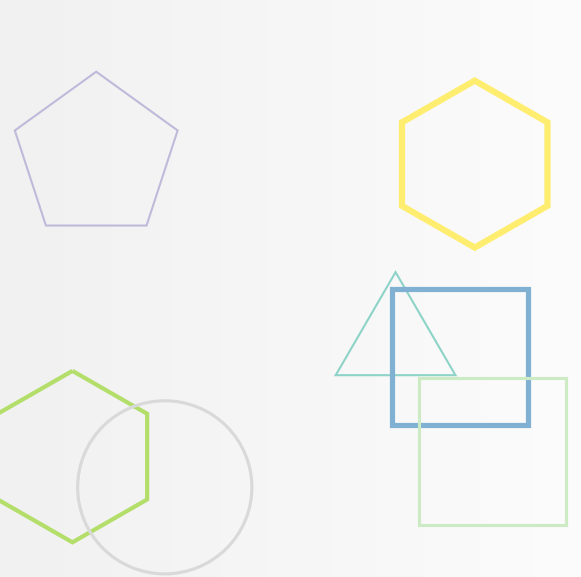[{"shape": "triangle", "thickness": 1, "radius": 0.59, "center": [0.681, 0.409]}, {"shape": "pentagon", "thickness": 1, "radius": 0.74, "center": [0.166, 0.728]}, {"shape": "square", "thickness": 2.5, "radius": 0.59, "center": [0.791, 0.381]}, {"shape": "hexagon", "thickness": 2, "radius": 0.74, "center": [0.125, 0.208]}, {"shape": "circle", "thickness": 1.5, "radius": 0.75, "center": [0.283, 0.155]}, {"shape": "square", "thickness": 1.5, "radius": 0.63, "center": [0.847, 0.217]}, {"shape": "hexagon", "thickness": 3, "radius": 0.72, "center": [0.817, 0.715]}]